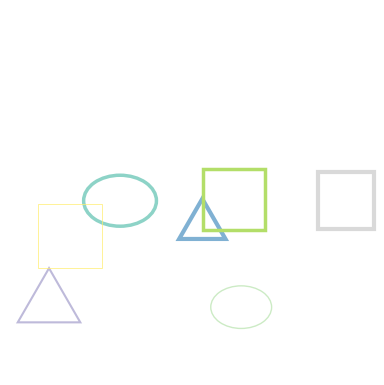[{"shape": "oval", "thickness": 2.5, "radius": 0.47, "center": [0.312, 0.479]}, {"shape": "triangle", "thickness": 1.5, "radius": 0.47, "center": [0.127, 0.21]}, {"shape": "triangle", "thickness": 3, "radius": 0.35, "center": [0.525, 0.414]}, {"shape": "square", "thickness": 2.5, "radius": 0.4, "center": [0.608, 0.482]}, {"shape": "square", "thickness": 3, "radius": 0.37, "center": [0.898, 0.479]}, {"shape": "oval", "thickness": 1, "radius": 0.4, "center": [0.626, 0.202]}, {"shape": "square", "thickness": 0.5, "radius": 0.42, "center": [0.182, 0.387]}]